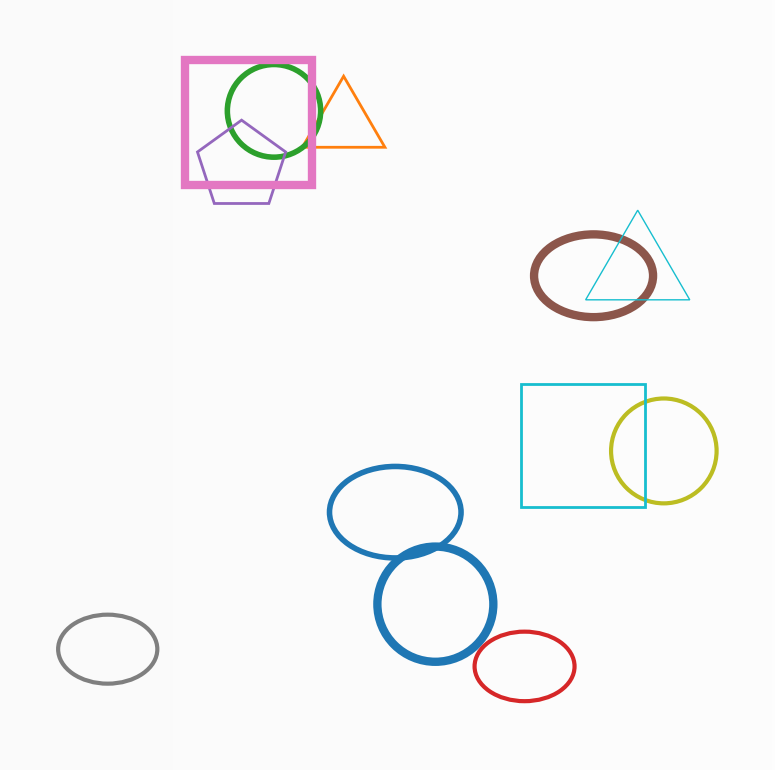[{"shape": "circle", "thickness": 3, "radius": 0.37, "center": [0.562, 0.215]}, {"shape": "oval", "thickness": 2, "radius": 0.42, "center": [0.51, 0.335]}, {"shape": "triangle", "thickness": 1, "radius": 0.31, "center": [0.443, 0.839]}, {"shape": "circle", "thickness": 2, "radius": 0.3, "center": [0.354, 0.856]}, {"shape": "oval", "thickness": 1.5, "radius": 0.32, "center": [0.677, 0.135]}, {"shape": "pentagon", "thickness": 1, "radius": 0.3, "center": [0.312, 0.784]}, {"shape": "oval", "thickness": 3, "radius": 0.38, "center": [0.766, 0.642]}, {"shape": "square", "thickness": 3, "radius": 0.41, "center": [0.32, 0.841]}, {"shape": "oval", "thickness": 1.5, "radius": 0.32, "center": [0.139, 0.157]}, {"shape": "circle", "thickness": 1.5, "radius": 0.34, "center": [0.857, 0.414]}, {"shape": "triangle", "thickness": 0.5, "radius": 0.39, "center": [0.823, 0.649]}, {"shape": "square", "thickness": 1, "radius": 0.4, "center": [0.752, 0.422]}]